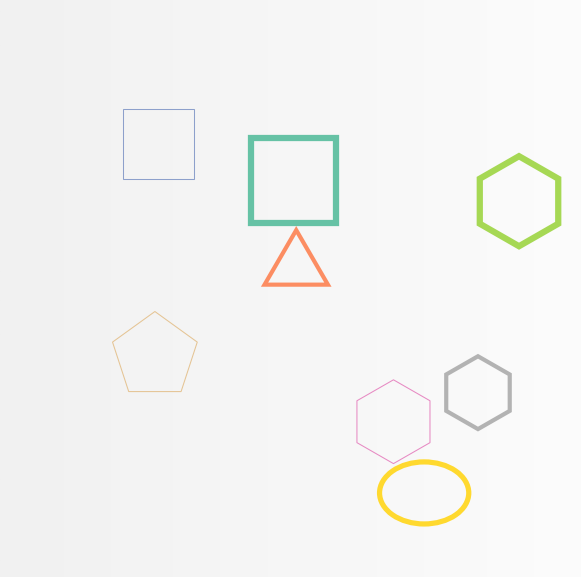[{"shape": "square", "thickness": 3, "radius": 0.37, "center": [0.504, 0.686]}, {"shape": "triangle", "thickness": 2, "radius": 0.31, "center": [0.51, 0.538]}, {"shape": "square", "thickness": 0.5, "radius": 0.31, "center": [0.273, 0.75]}, {"shape": "hexagon", "thickness": 0.5, "radius": 0.36, "center": [0.677, 0.269]}, {"shape": "hexagon", "thickness": 3, "radius": 0.39, "center": [0.893, 0.651]}, {"shape": "oval", "thickness": 2.5, "radius": 0.38, "center": [0.73, 0.146]}, {"shape": "pentagon", "thickness": 0.5, "radius": 0.38, "center": [0.266, 0.383]}, {"shape": "hexagon", "thickness": 2, "radius": 0.32, "center": [0.822, 0.319]}]